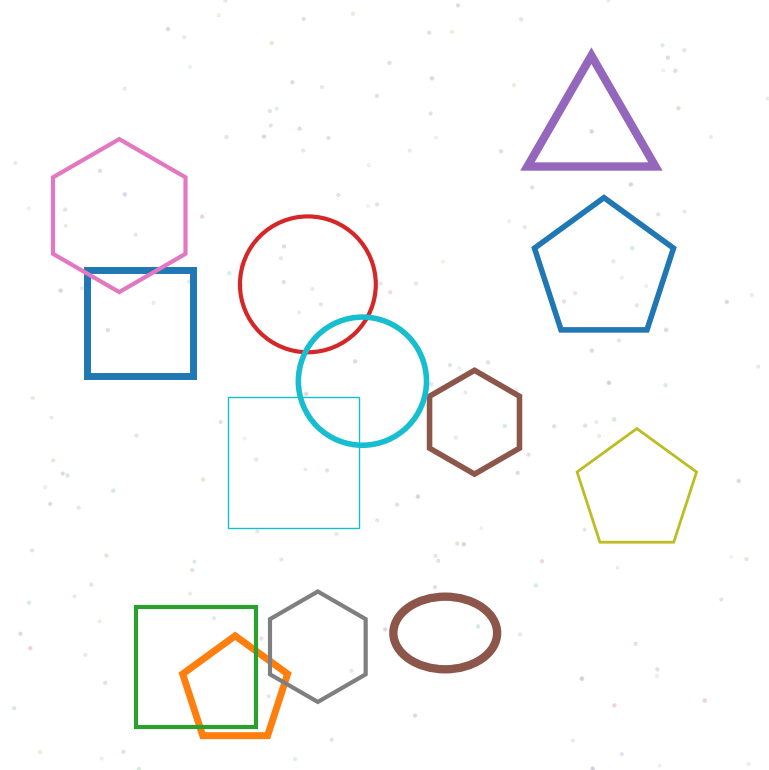[{"shape": "square", "thickness": 2.5, "radius": 0.34, "center": [0.182, 0.58]}, {"shape": "pentagon", "thickness": 2, "radius": 0.47, "center": [0.784, 0.648]}, {"shape": "pentagon", "thickness": 2.5, "radius": 0.36, "center": [0.305, 0.103]}, {"shape": "square", "thickness": 1.5, "radius": 0.39, "center": [0.254, 0.134]}, {"shape": "circle", "thickness": 1.5, "radius": 0.44, "center": [0.4, 0.631]}, {"shape": "triangle", "thickness": 3, "radius": 0.48, "center": [0.768, 0.832]}, {"shape": "hexagon", "thickness": 2, "radius": 0.34, "center": [0.616, 0.452]}, {"shape": "oval", "thickness": 3, "radius": 0.34, "center": [0.578, 0.178]}, {"shape": "hexagon", "thickness": 1.5, "radius": 0.5, "center": [0.155, 0.72]}, {"shape": "hexagon", "thickness": 1.5, "radius": 0.36, "center": [0.413, 0.16]}, {"shape": "pentagon", "thickness": 1, "radius": 0.41, "center": [0.827, 0.362]}, {"shape": "square", "thickness": 0.5, "radius": 0.42, "center": [0.381, 0.399]}, {"shape": "circle", "thickness": 2, "radius": 0.42, "center": [0.471, 0.505]}]